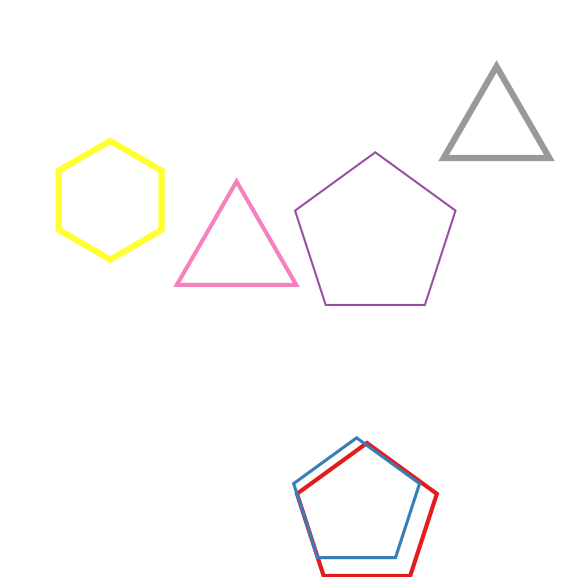[{"shape": "pentagon", "thickness": 2, "radius": 0.64, "center": [0.635, 0.105]}, {"shape": "pentagon", "thickness": 1.5, "radius": 0.57, "center": [0.618, 0.126]}, {"shape": "pentagon", "thickness": 1, "radius": 0.73, "center": [0.65, 0.589]}, {"shape": "hexagon", "thickness": 3, "radius": 0.51, "center": [0.191, 0.652]}, {"shape": "triangle", "thickness": 2, "radius": 0.6, "center": [0.41, 0.566]}, {"shape": "triangle", "thickness": 3, "radius": 0.53, "center": [0.86, 0.778]}]